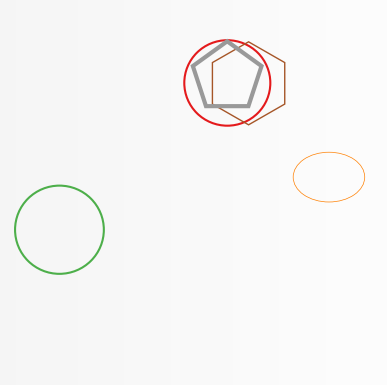[{"shape": "circle", "thickness": 1.5, "radius": 0.56, "center": [0.587, 0.785]}, {"shape": "circle", "thickness": 1.5, "radius": 0.57, "center": [0.153, 0.403]}, {"shape": "oval", "thickness": 0.5, "radius": 0.46, "center": [0.849, 0.54]}, {"shape": "hexagon", "thickness": 1, "radius": 0.54, "center": [0.641, 0.784]}, {"shape": "pentagon", "thickness": 3, "radius": 0.47, "center": [0.586, 0.8]}]